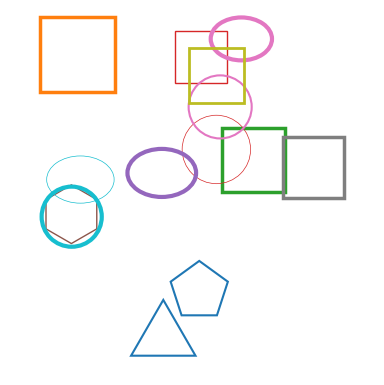[{"shape": "pentagon", "thickness": 1.5, "radius": 0.39, "center": [0.518, 0.244]}, {"shape": "triangle", "thickness": 1.5, "radius": 0.48, "center": [0.424, 0.124]}, {"shape": "square", "thickness": 2.5, "radius": 0.48, "center": [0.201, 0.858]}, {"shape": "square", "thickness": 2.5, "radius": 0.41, "center": [0.658, 0.585]}, {"shape": "square", "thickness": 1, "radius": 0.34, "center": [0.522, 0.852]}, {"shape": "circle", "thickness": 0.5, "radius": 0.44, "center": [0.562, 0.612]}, {"shape": "oval", "thickness": 3, "radius": 0.45, "center": [0.42, 0.551]}, {"shape": "hexagon", "thickness": 1, "radius": 0.38, "center": [0.185, 0.444]}, {"shape": "circle", "thickness": 1.5, "radius": 0.41, "center": [0.572, 0.722]}, {"shape": "oval", "thickness": 3, "radius": 0.4, "center": [0.627, 0.899]}, {"shape": "square", "thickness": 2.5, "radius": 0.4, "center": [0.813, 0.565]}, {"shape": "square", "thickness": 2, "radius": 0.36, "center": [0.562, 0.804]}, {"shape": "oval", "thickness": 0.5, "radius": 0.44, "center": [0.209, 0.534]}, {"shape": "circle", "thickness": 3, "radius": 0.39, "center": [0.186, 0.437]}]